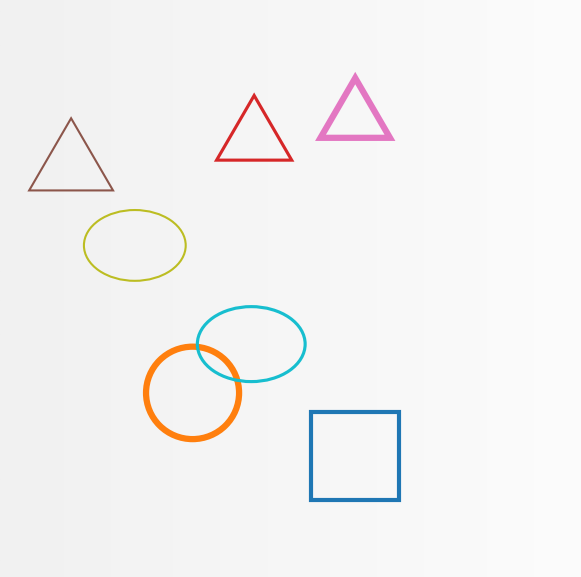[{"shape": "square", "thickness": 2, "radius": 0.38, "center": [0.611, 0.209]}, {"shape": "circle", "thickness": 3, "radius": 0.4, "center": [0.331, 0.319]}, {"shape": "triangle", "thickness": 1.5, "radius": 0.37, "center": [0.437, 0.759]}, {"shape": "triangle", "thickness": 1, "radius": 0.42, "center": [0.122, 0.711]}, {"shape": "triangle", "thickness": 3, "radius": 0.34, "center": [0.611, 0.795]}, {"shape": "oval", "thickness": 1, "radius": 0.44, "center": [0.232, 0.574]}, {"shape": "oval", "thickness": 1.5, "radius": 0.46, "center": [0.432, 0.403]}]